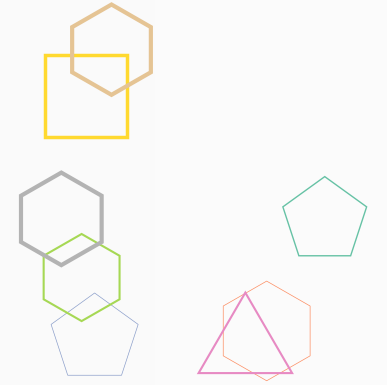[{"shape": "pentagon", "thickness": 1, "radius": 0.57, "center": [0.838, 0.428]}, {"shape": "hexagon", "thickness": 0.5, "radius": 0.65, "center": [0.688, 0.14]}, {"shape": "pentagon", "thickness": 0.5, "radius": 0.59, "center": [0.244, 0.121]}, {"shape": "triangle", "thickness": 1.5, "radius": 0.7, "center": [0.633, 0.101]}, {"shape": "hexagon", "thickness": 1.5, "radius": 0.57, "center": [0.211, 0.279]}, {"shape": "square", "thickness": 2.5, "radius": 0.53, "center": [0.222, 0.751]}, {"shape": "hexagon", "thickness": 3, "radius": 0.59, "center": [0.288, 0.871]}, {"shape": "hexagon", "thickness": 3, "radius": 0.6, "center": [0.158, 0.431]}]